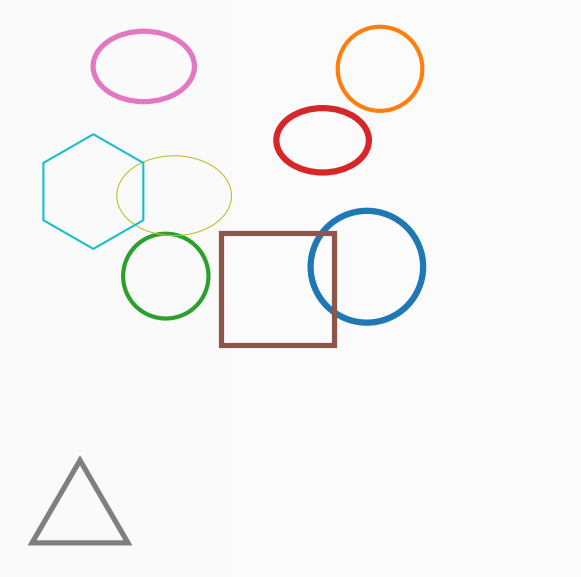[{"shape": "circle", "thickness": 3, "radius": 0.48, "center": [0.631, 0.537]}, {"shape": "circle", "thickness": 2, "radius": 0.36, "center": [0.654, 0.88]}, {"shape": "circle", "thickness": 2, "radius": 0.37, "center": [0.285, 0.521]}, {"shape": "oval", "thickness": 3, "radius": 0.4, "center": [0.555, 0.756]}, {"shape": "square", "thickness": 2.5, "radius": 0.49, "center": [0.477, 0.499]}, {"shape": "oval", "thickness": 2.5, "radius": 0.44, "center": [0.247, 0.884]}, {"shape": "triangle", "thickness": 2.5, "radius": 0.48, "center": [0.138, 0.107]}, {"shape": "oval", "thickness": 0.5, "radius": 0.49, "center": [0.3, 0.66]}, {"shape": "hexagon", "thickness": 1, "radius": 0.5, "center": [0.161, 0.667]}]